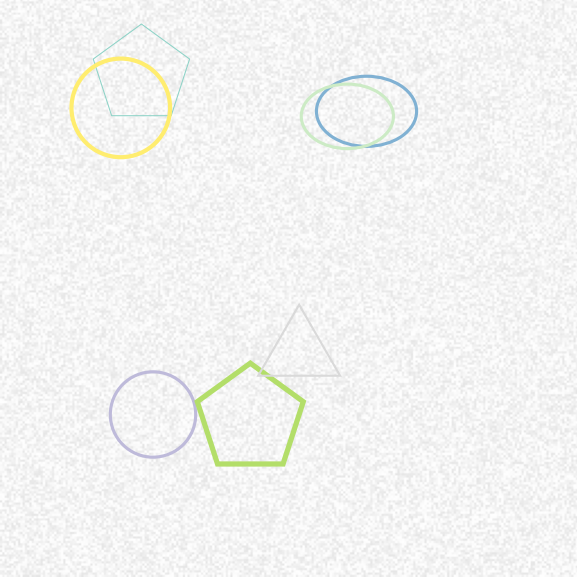[{"shape": "pentagon", "thickness": 0.5, "radius": 0.44, "center": [0.245, 0.87]}, {"shape": "circle", "thickness": 1.5, "radius": 0.37, "center": [0.265, 0.281]}, {"shape": "oval", "thickness": 1.5, "radius": 0.43, "center": [0.635, 0.806]}, {"shape": "pentagon", "thickness": 2.5, "radius": 0.48, "center": [0.433, 0.274]}, {"shape": "triangle", "thickness": 1, "radius": 0.41, "center": [0.518, 0.389]}, {"shape": "oval", "thickness": 1.5, "radius": 0.4, "center": [0.601, 0.798]}, {"shape": "circle", "thickness": 2, "radius": 0.43, "center": [0.209, 0.812]}]